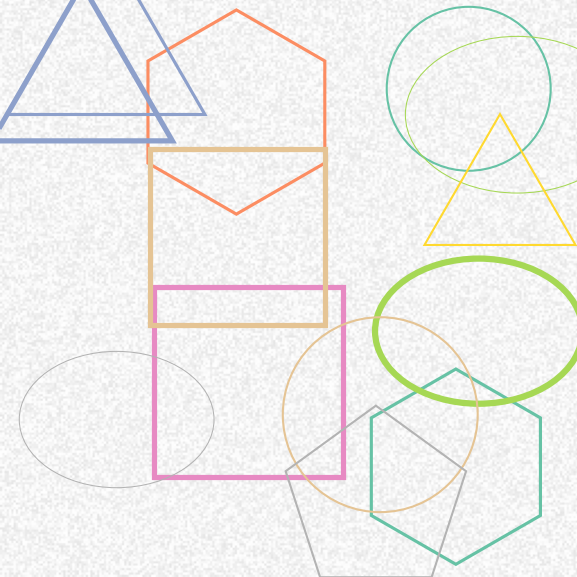[{"shape": "circle", "thickness": 1, "radius": 0.71, "center": [0.812, 0.845]}, {"shape": "hexagon", "thickness": 1.5, "radius": 0.85, "center": [0.789, 0.191]}, {"shape": "hexagon", "thickness": 1.5, "radius": 0.88, "center": [0.409, 0.805]}, {"shape": "triangle", "thickness": 2.5, "radius": 0.9, "center": [0.142, 0.845]}, {"shape": "triangle", "thickness": 1.5, "radius": 0.99, "center": [0.183, 0.9]}, {"shape": "square", "thickness": 2.5, "radius": 0.82, "center": [0.43, 0.338]}, {"shape": "oval", "thickness": 0.5, "radius": 0.97, "center": [0.896, 0.8]}, {"shape": "oval", "thickness": 3, "radius": 0.9, "center": [0.829, 0.426]}, {"shape": "triangle", "thickness": 1, "radius": 0.76, "center": [0.866, 0.65]}, {"shape": "square", "thickness": 2.5, "radius": 0.76, "center": [0.412, 0.589]}, {"shape": "circle", "thickness": 1, "radius": 0.84, "center": [0.658, 0.281]}, {"shape": "oval", "thickness": 0.5, "radius": 0.84, "center": [0.202, 0.273]}, {"shape": "pentagon", "thickness": 1, "radius": 0.82, "center": [0.651, 0.132]}]